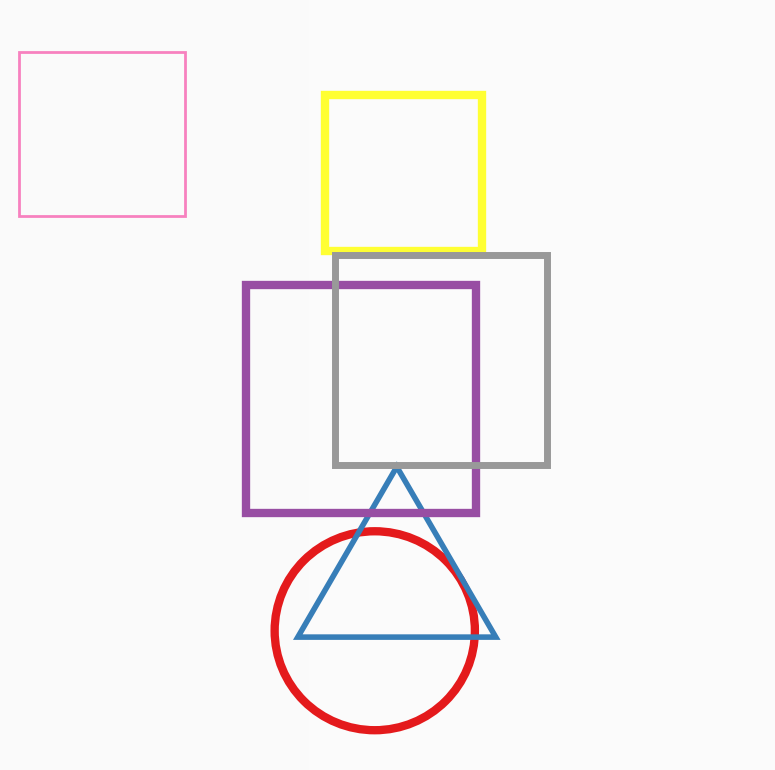[{"shape": "circle", "thickness": 3, "radius": 0.65, "center": [0.484, 0.181]}, {"shape": "triangle", "thickness": 2, "radius": 0.74, "center": [0.512, 0.246]}, {"shape": "square", "thickness": 3, "radius": 0.74, "center": [0.466, 0.482]}, {"shape": "square", "thickness": 3, "radius": 0.51, "center": [0.521, 0.775]}, {"shape": "square", "thickness": 1, "radius": 0.53, "center": [0.132, 0.826]}, {"shape": "square", "thickness": 2.5, "radius": 0.68, "center": [0.569, 0.533]}]